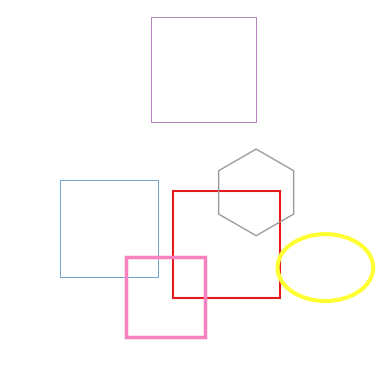[{"shape": "square", "thickness": 1.5, "radius": 0.69, "center": [0.588, 0.364]}, {"shape": "square", "thickness": 0.5, "radius": 0.63, "center": [0.283, 0.407]}, {"shape": "square", "thickness": 0.5, "radius": 0.68, "center": [0.528, 0.82]}, {"shape": "oval", "thickness": 3, "radius": 0.62, "center": [0.845, 0.305]}, {"shape": "square", "thickness": 2.5, "radius": 0.51, "center": [0.43, 0.229]}, {"shape": "hexagon", "thickness": 1, "radius": 0.56, "center": [0.665, 0.5]}]